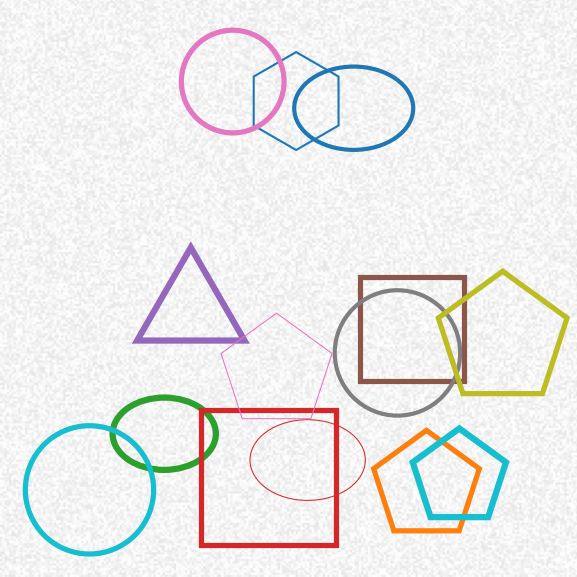[{"shape": "oval", "thickness": 2, "radius": 0.52, "center": [0.612, 0.812]}, {"shape": "hexagon", "thickness": 1, "radius": 0.42, "center": [0.513, 0.824]}, {"shape": "pentagon", "thickness": 2.5, "radius": 0.48, "center": [0.739, 0.158]}, {"shape": "oval", "thickness": 3, "radius": 0.45, "center": [0.284, 0.248]}, {"shape": "oval", "thickness": 0.5, "radius": 0.5, "center": [0.533, 0.203]}, {"shape": "square", "thickness": 2.5, "radius": 0.58, "center": [0.464, 0.172]}, {"shape": "triangle", "thickness": 3, "radius": 0.54, "center": [0.33, 0.463]}, {"shape": "square", "thickness": 2.5, "radius": 0.45, "center": [0.713, 0.43]}, {"shape": "circle", "thickness": 2.5, "radius": 0.44, "center": [0.403, 0.858]}, {"shape": "pentagon", "thickness": 0.5, "radius": 0.51, "center": [0.479, 0.356]}, {"shape": "circle", "thickness": 2, "radius": 0.54, "center": [0.688, 0.388]}, {"shape": "pentagon", "thickness": 2.5, "radius": 0.59, "center": [0.87, 0.412]}, {"shape": "pentagon", "thickness": 3, "radius": 0.42, "center": [0.795, 0.172]}, {"shape": "circle", "thickness": 2.5, "radius": 0.56, "center": [0.155, 0.151]}]